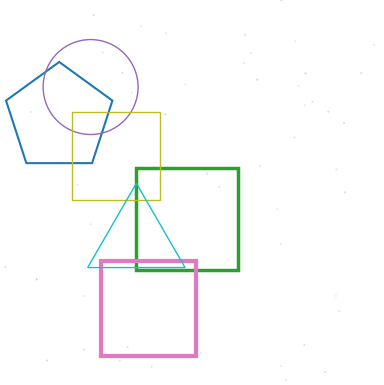[{"shape": "pentagon", "thickness": 1.5, "radius": 0.73, "center": [0.154, 0.694]}, {"shape": "square", "thickness": 2.5, "radius": 0.66, "center": [0.485, 0.432]}, {"shape": "circle", "thickness": 1, "radius": 0.62, "center": [0.235, 0.774]}, {"shape": "square", "thickness": 3, "radius": 0.62, "center": [0.385, 0.2]}, {"shape": "square", "thickness": 1, "radius": 0.57, "center": [0.301, 0.594]}, {"shape": "triangle", "thickness": 1, "radius": 0.73, "center": [0.354, 0.378]}]